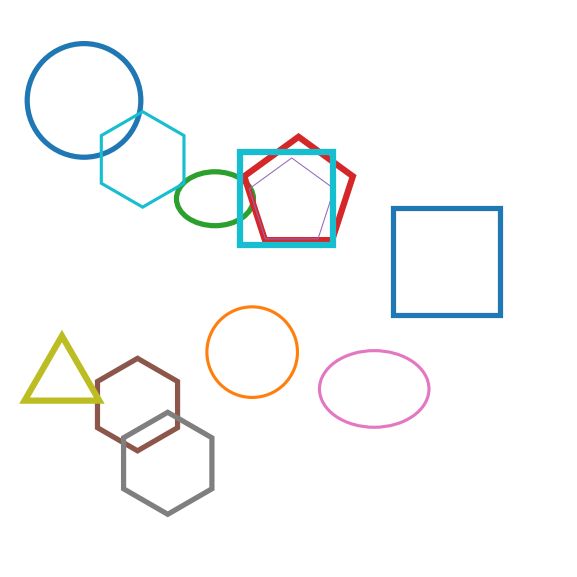[{"shape": "circle", "thickness": 2.5, "radius": 0.49, "center": [0.145, 0.825]}, {"shape": "square", "thickness": 2.5, "radius": 0.46, "center": [0.773, 0.547]}, {"shape": "circle", "thickness": 1.5, "radius": 0.39, "center": [0.437, 0.389]}, {"shape": "oval", "thickness": 2.5, "radius": 0.33, "center": [0.372, 0.655]}, {"shape": "pentagon", "thickness": 3, "radius": 0.49, "center": [0.517, 0.663]}, {"shape": "pentagon", "thickness": 0.5, "radius": 0.39, "center": [0.505, 0.648]}, {"shape": "hexagon", "thickness": 2.5, "radius": 0.4, "center": [0.238, 0.299]}, {"shape": "oval", "thickness": 1.5, "radius": 0.47, "center": [0.648, 0.326]}, {"shape": "hexagon", "thickness": 2.5, "radius": 0.44, "center": [0.29, 0.197]}, {"shape": "triangle", "thickness": 3, "radius": 0.37, "center": [0.107, 0.343]}, {"shape": "square", "thickness": 3, "radius": 0.4, "center": [0.497, 0.655]}, {"shape": "hexagon", "thickness": 1.5, "radius": 0.41, "center": [0.247, 0.723]}]